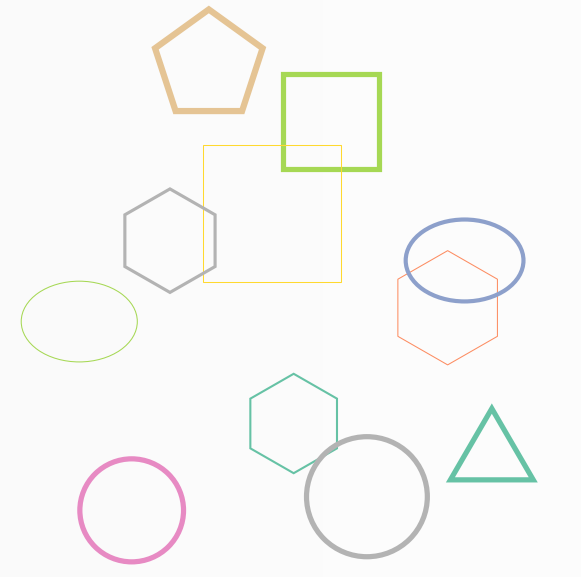[{"shape": "triangle", "thickness": 2.5, "radius": 0.41, "center": [0.846, 0.209]}, {"shape": "hexagon", "thickness": 1, "radius": 0.43, "center": [0.505, 0.266]}, {"shape": "hexagon", "thickness": 0.5, "radius": 0.49, "center": [0.77, 0.466]}, {"shape": "oval", "thickness": 2, "radius": 0.51, "center": [0.799, 0.548]}, {"shape": "circle", "thickness": 2.5, "radius": 0.45, "center": [0.227, 0.115]}, {"shape": "square", "thickness": 2.5, "radius": 0.41, "center": [0.569, 0.789]}, {"shape": "oval", "thickness": 0.5, "radius": 0.5, "center": [0.136, 0.442]}, {"shape": "square", "thickness": 0.5, "radius": 0.6, "center": [0.468, 0.63]}, {"shape": "pentagon", "thickness": 3, "radius": 0.49, "center": [0.359, 0.886]}, {"shape": "circle", "thickness": 2.5, "radius": 0.52, "center": [0.631, 0.139]}, {"shape": "hexagon", "thickness": 1.5, "radius": 0.45, "center": [0.292, 0.582]}]